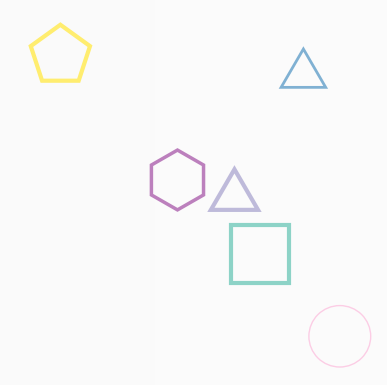[{"shape": "square", "thickness": 3, "radius": 0.38, "center": [0.671, 0.339]}, {"shape": "triangle", "thickness": 3, "radius": 0.35, "center": [0.605, 0.49]}, {"shape": "triangle", "thickness": 2, "radius": 0.33, "center": [0.783, 0.806]}, {"shape": "circle", "thickness": 1, "radius": 0.4, "center": [0.877, 0.127]}, {"shape": "hexagon", "thickness": 2.5, "radius": 0.39, "center": [0.458, 0.533]}, {"shape": "pentagon", "thickness": 3, "radius": 0.4, "center": [0.156, 0.855]}]